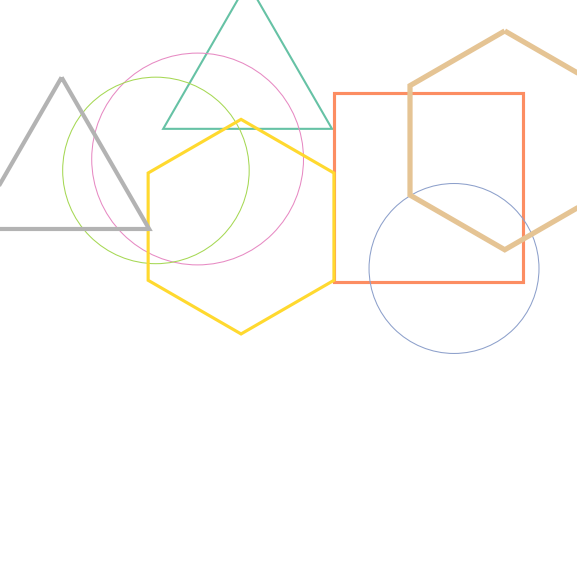[{"shape": "triangle", "thickness": 1, "radius": 0.84, "center": [0.429, 0.86]}, {"shape": "square", "thickness": 1.5, "radius": 0.82, "center": [0.742, 0.674]}, {"shape": "circle", "thickness": 0.5, "radius": 0.74, "center": [0.786, 0.534]}, {"shape": "circle", "thickness": 0.5, "radius": 0.92, "center": [0.342, 0.724]}, {"shape": "circle", "thickness": 0.5, "radius": 0.81, "center": [0.27, 0.704]}, {"shape": "hexagon", "thickness": 1.5, "radius": 0.93, "center": [0.417, 0.607]}, {"shape": "hexagon", "thickness": 2.5, "radius": 0.95, "center": [0.874, 0.756]}, {"shape": "triangle", "thickness": 2, "radius": 0.88, "center": [0.107, 0.69]}]